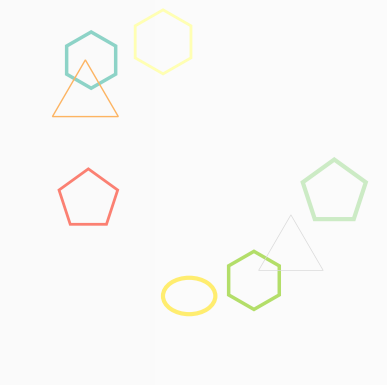[{"shape": "hexagon", "thickness": 2.5, "radius": 0.37, "center": [0.235, 0.844]}, {"shape": "hexagon", "thickness": 2, "radius": 0.42, "center": [0.421, 0.891]}, {"shape": "pentagon", "thickness": 2, "radius": 0.4, "center": [0.228, 0.482]}, {"shape": "triangle", "thickness": 1, "radius": 0.49, "center": [0.22, 0.746]}, {"shape": "hexagon", "thickness": 2.5, "radius": 0.38, "center": [0.655, 0.272]}, {"shape": "triangle", "thickness": 0.5, "radius": 0.48, "center": [0.751, 0.346]}, {"shape": "pentagon", "thickness": 3, "radius": 0.43, "center": [0.863, 0.5]}, {"shape": "oval", "thickness": 3, "radius": 0.34, "center": [0.488, 0.231]}]